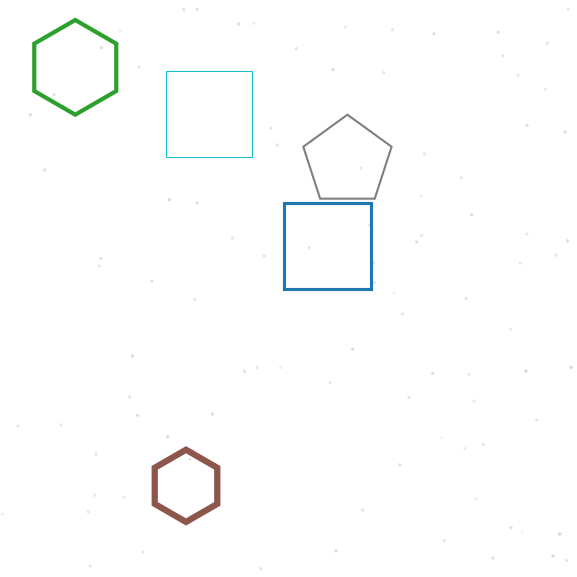[{"shape": "square", "thickness": 1.5, "radius": 0.38, "center": [0.568, 0.573]}, {"shape": "hexagon", "thickness": 2, "radius": 0.41, "center": [0.13, 0.883]}, {"shape": "hexagon", "thickness": 3, "radius": 0.31, "center": [0.322, 0.158]}, {"shape": "pentagon", "thickness": 1, "radius": 0.4, "center": [0.602, 0.72]}, {"shape": "square", "thickness": 0.5, "radius": 0.37, "center": [0.362, 0.801]}]